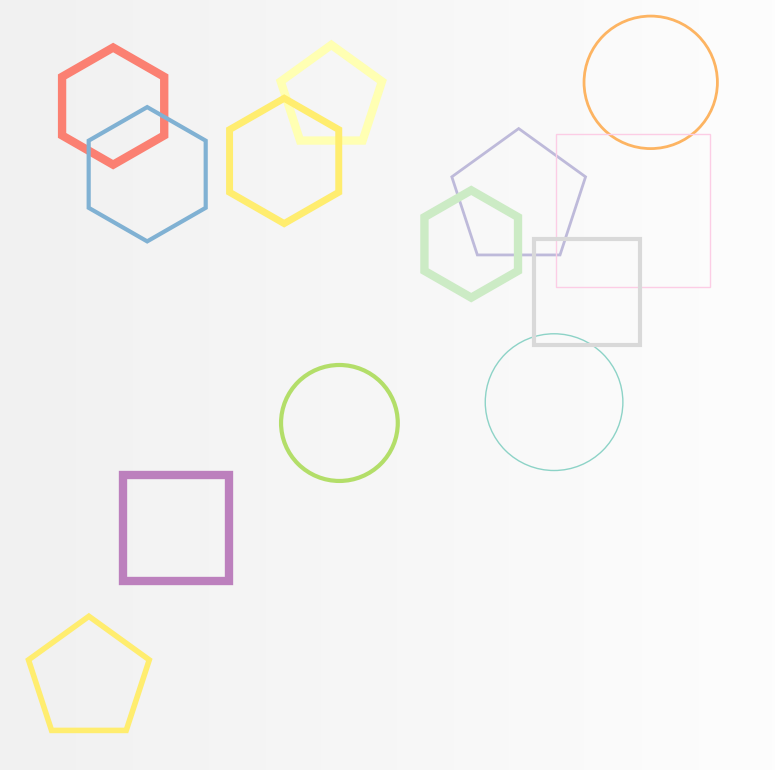[{"shape": "circle", "thickness": 0.5, "radius": 0.44, "center": [0.715, 0.478]}, {"shape": "pentagon", "thickness": 3, "radius": 0.34, "center": [0.428, 0.873]}, {"shape": "pentagon", "thickness": 1, "radius": 0.45, "center": [0.669, 0.742]}, {"shape": "hexagon", "thickness": 3, "radius": 0.38, "center": [0.146, 0.862]}, {"shape": "hexagon", "thickness": 1.5, "radius": 0.44, "center": [0.19, 0.774]}, {"shape": "circle", "thickness": 1, "radius": 0.43, "center": [0.84, 0.893]}, {"shape": "circle", "thickness": 1.5, "radius": 0.38, "center": [0.438, 0.451]}, {"shape": "square", "thickness": 0.5, "radius": 0.5, "center": [0.817, 0.727]}, {"shape": "square", "thickness": 1.5, "radius": 0.34, "center": [0.757, 0.621]}, {"shape": "square", "thickness": 3, "radius": 0.34, "center": [0.227, 0.314]}, {"shape": "hexagon", "thickness": 3, "radius": 0.35, "center": [0.608, 0.683]}, {"shape": "pentagon", "thickness": 2, "radius": 0.41, "center": [0.115, 0.118]}, {"shape": "hexagon", "thickness": 2.5, "radius": 0.41, "center": [0.367, 0.791]}]